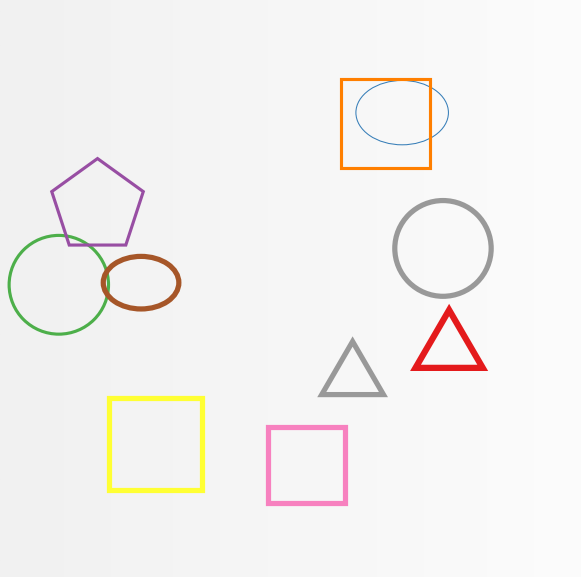[{"shape": "triangle", "thickness": 3, "radius": 0.33, "center": [0.773, 0.396]}, {"shape": "oval", "thickness": 0.5, "radius": 0.4, "center": [0.692, 0.804]}, {"shape": "circle", "thickness": 1.5, "radius": 0.43, "center": [0.101, 0.506]}, {"shape": "pentagon", "thickness": 1.5, "radius": 0.41, "center": [0.168, 0.642]}, {"shape": "square", "thickness": 1.5, "radius": 0.39, "center": [0.663, 0.785]}, {"shape": "square", "thickness": 2.5, "radius": 0.4, "center": [0.268, 0.23]}, {"shape": "oval", "thickness": 2.5, "radius": 0.33, "center": [0.243, 0.51]}, {"shape": "square", "thickness": 2.5, "radius": 0.33, "center": [0.527, 0.193]}, {"shape": "triangle", "thickness": 2.5, "radius": 0.31, "center": [0.607, 0.347]}, {"shape": "circle", "thickness": 2.5, "radius": 0.41, "center": [0.762, 0.569]}]